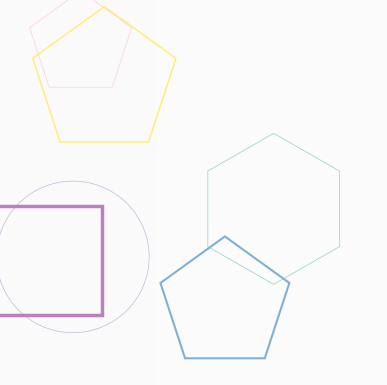[{"shape": "hexagon", "thickness": 0.5, "radius": 0.98, "center": [0.706, 0.458]}, {"shape": "circle", "thickness": 0.5, "radius": 0.98, "center": [0.188, 0.333]}, {"shape": "pentagon", "thickness": 1.5, "radius": 0.87, "center": [0.58, 0.211]}, {"shape": "pentagon", "thickness": 0.5, "radius": 0.69, "center": [0.208, 0.885]}, {"shape": "square", "thickness": 2.5, "radius": 0.7, "center": [0.122, 0.323]}, {"shape": "pentagon", "thickness": 1, "radius": 0.97, "center": [0.269, 0.788]}]